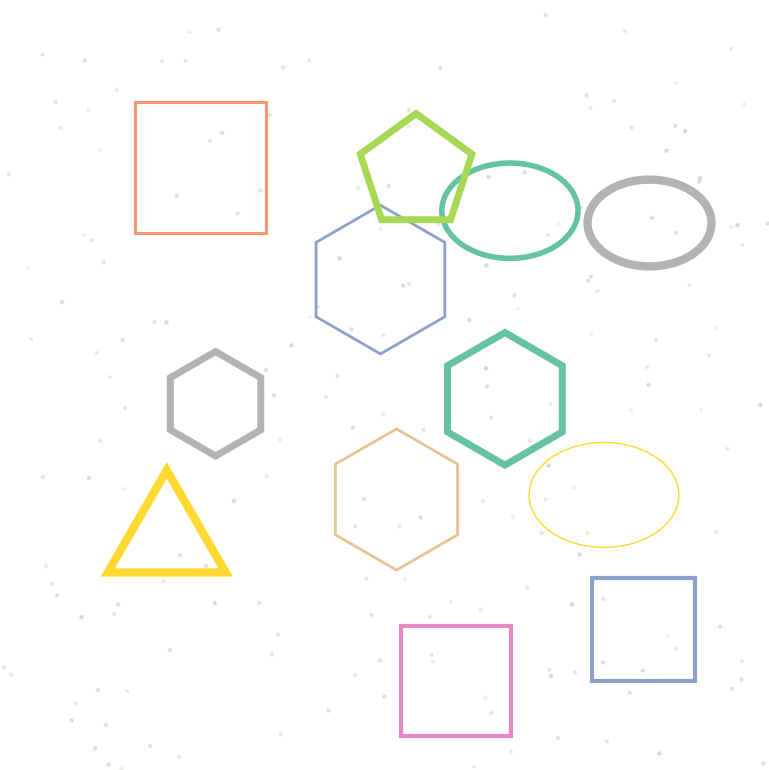[{"shape": "oval", "thickness": 2, "radius": 0.44, "center": [0.662, 0.726]}, {"shape": "hexagon", "thickness": 2.5, "radius": 0.43, "center": [0.656, 0.482]}, {"shape": "square", "thickness": 1, "radius": 0.42, "center": [0.26, 0.783]}, {"shape": "hexagon", "thickness": 1, "radius": 0.48, "center": [0.494, 0.637]}, {"shape": "square", "thickness": 1.5, "radius": 0.33, "center": [0.835, 0.182]}, {"shape": "square", "thickness": 1.5, "radius": 0.36, "center": [0.592, 0.115]}, {"shape": "pentagon", "thickness": 2.5, "radius": 0.38, "center": [0.54, 0.776]}, {"shape": "oval", "thickness": 0.5, "radius": 0.49, "center": [0.784, 0.357]}, {"shape": "triangle", "thickness": 3, "radius": 0.44, "center": [0.217, 0.301]}, {"shape": "hexagon", "thickness": 1, "radius": 0.46, "center": [0.515, 0.351]}, {"shape": "oval", "thickness": 3, "radius": 0.4, "center": [0.844, 0.71]}, {"shape": "hexagon", "thickness": 2.5, "radius": 0.34, "center": [0.28, 0.476]}]